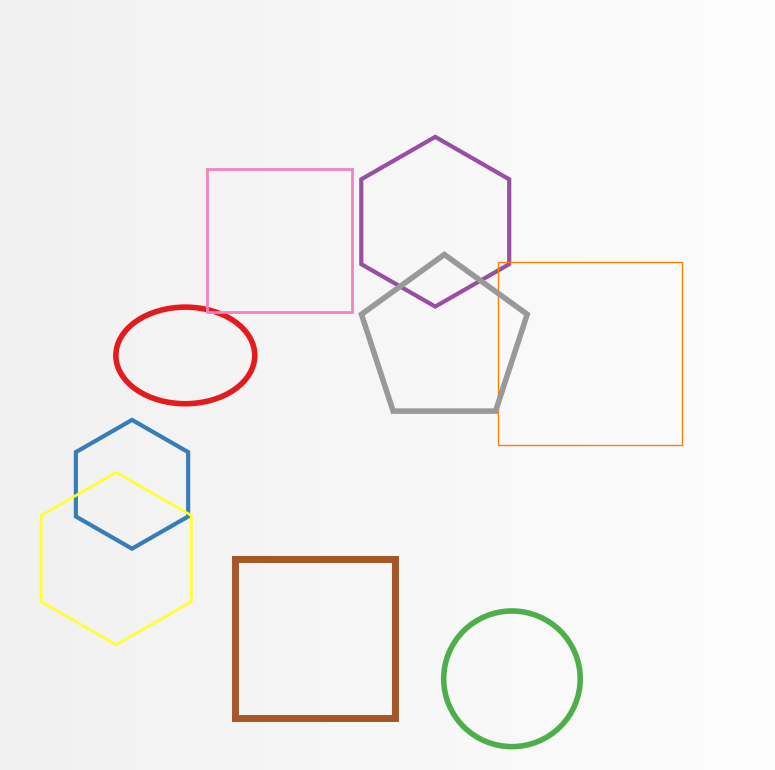[{"shape": "oval", "thickness": 2, "radius": 0.45, "center": [0.239, 0.538]}, {"shape": "hexagon", "thickness": 1.5, "radius": 0.42, "center": [0.17, 0.371]}, {"shape": "circle", "thickness": 2, "radius": 0.44, "center": [0.661, 0.118]}, {"shape": "hexagon", "thickness": 1.5, "radius": 0.55, "center": [0.562, 0.712]}, {"shape": "square", "thickness": 0.5, "radius": 0.59, "center": [0.761, 0.541]}, {"shape": "hexagon", "thickness": 1, "radius": 0.56, "center": [0.15, 0.275]}, {"shape": "square", "thickness": 2.5, "radius": 0.52, "center": [0.407, 0.171]}, {"shape": "square", "thickness": 1, "radius": 0.47, "center": [0.361, 0.688]}, {"shape": "pentagon", "thickness": 2, "radius": 0.56, "center": [0.573, 0.557]}]